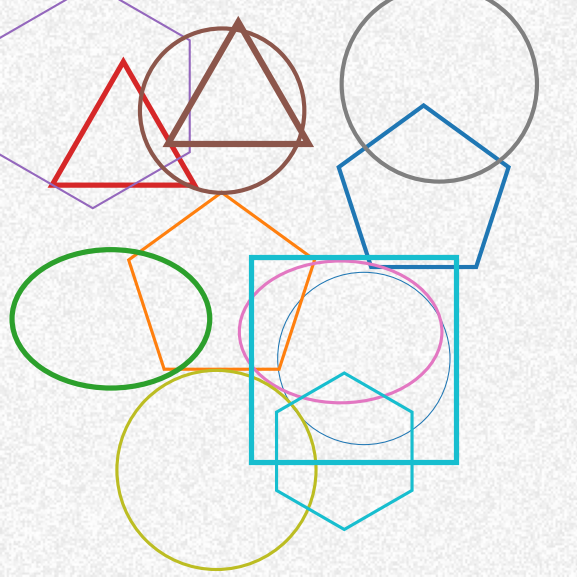[{"shape": "circle", "thickness": 0.5, "radius": 0.75, "center": [0.63, 0.378]}, {"shape": "pentagon", "thickness": 2, "radius": 0.77, "center": [0.734, 0.662]}, {"shape": "pentagon", "thickness": 1.5, "radius": 0.85, "center": [0.384, 0.497]}, {"shape": "oval", "thickness": 2.5, "radius": 0.86, "center": [0.192, 0.447]}, {"shape": "triangle", "thickness": 2.5, "radius": 0.71, "center": [0.214, 0.75]}, {"shape": "hexagon", "thickness": 1, "radius": 0.97, "center": [0.161, 0.832]}, {"shape": "circle", "thickness": 2, "radius": 0.71, "center": [0.385, 0.808]}, {"shape": "triangle", "thickness": 3, "radius": 0.7, "center": [0.413, 0.82]}, {"shape": "oval", "thickness": 1.5, "radius": 0.88, "center": [0.59, 0.424]}, {"shape": "circle", "thickness": 2, "radius": 0.85, "center": [0.761, 0.854]}, {"shape": "circle", "thickness": 1.5, "radius": 0.86, "center": [0.375, 0.185]}, {"shape": "hexagon", "thickness": 1.5, "radius": 0.68, "center": [0.596, 0.218]}, {"shape": "square", "thickness": 2.5, "radius": 0.89, "center": [0.613, 0.376]}]